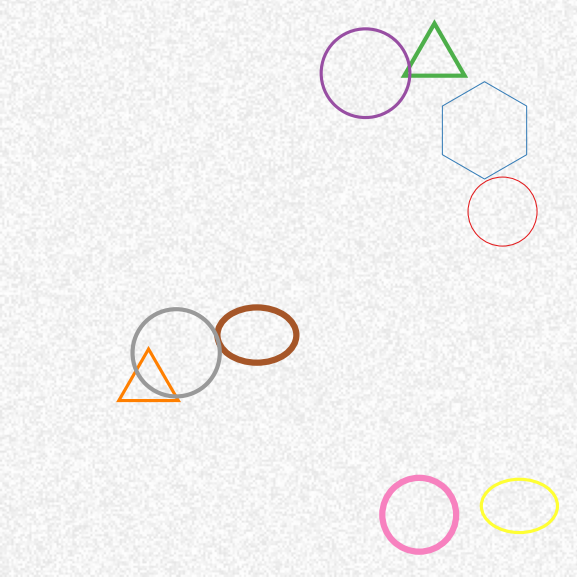[{"shape": "circle", "thickness": 0.5, "radius": 0.3, "center": [0.87, 0.633]}, {"shape": "hexagon", "thickness": 0.5, "radius": 0.42, "center": [0.839, 0.773]}, {"shape": "triangle", "thickness": 2, "radius": 0.3, "center": [0.752, 0.898]}, {"shape": "circle", "thickness": 1.5, "radius": 0.38, "center": [0.633, 0.872]}, {"shape": "triangle", "thickness": 1.5, "radius": 0.3, "center": [0.257, 0.335]}, {"shape": "oval", "thickness": 1.5, "radius": 0.33, "center": [0.899, 0.123]}, {"shape": "oval", "thickness": 3, "radius": 0.34, "center": [0.445, 0.419]}, {"shape": "circle", "thickness": 3, "radius": 0.32, "center": [0.726, 0.108]}, {"shape": "circle", "thickness": 2, "radius": 0.38, "center": [0.305, 0.388]}]